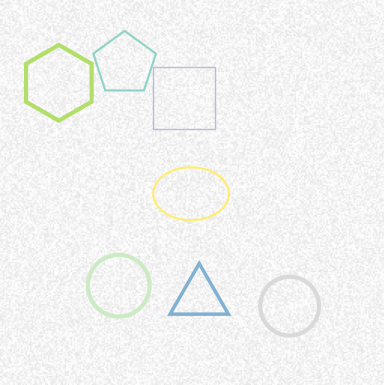[{"shape": "pentagon", "thickness": 1.5, "radius": 0.43, "center": [0.324, 0.834]}, {"shape": "square", "thickness": 1, "radius": 0.4, "center": [0.477, 0.745]}, {"shape": "triangle", "thickness": 2.5, "radius": 0.44, "center": [0.517, 0.228]}, {"shape": "hexagon", "thickness": 3, "radius": 0.49, "center": [0.153, 0.785]}, {"shape": "circle", "thickness": 3, "radius": 0.38, "center": [0.752, 0.205]}, {"shape": "circle", "thickness": 3, "radius": 0.4, "center": [0.308, 0.258]}, {"shape": "oval", "thickness": 1.5, "radius": 0.49, "center": [0.496, 0.497]}]